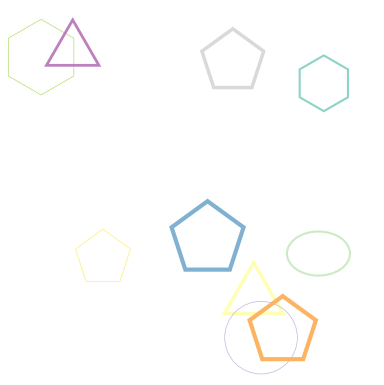[{"shape": "hexagon", "thickness": 1.5, "radius": 0.36, "center": [0.841, 0.784]}, {"shape": "triangle", "thickness": 2.5, "radius": 0.44, "center": [0.659, 0.23]}, {"shape": "circle", "thickness": 0.5, "radius": 0.47, "center": [0.678, 0.123]}, {"shape": "pentagon", "thickness": 3, "radius": 0.49, "center": [0.539, 0.379]}, {"shape": "pentagon", "thickness": 3, "radius": 0.45, "center": [0.734, 0.14]}, {"shape": "hexagon", "thickness": 0.5, "radius": 0.49, "center": [0.107, 0.852]}, {"shape": "pentagon", "thickness": 2.5, "radius": 0.42, "center": [0.605, 0.841]}, {"shape": "triangle", "thickness": 2, "radius": 0.39, "center": [0.189, 0.87]}, {"shape": "oval", "thickness": 1.5, "radius": 0.41, "center": [0.827, 0.341]}, {"shape": "pentagon", "thickness": 0.5, "radius": 0.38, "center": [0.268, 0.33]}]